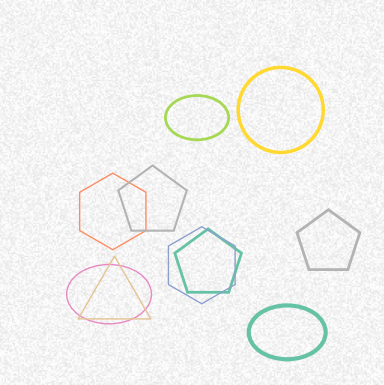[{"shape": "pentagon", "thickness": 2, "radius": 0.45, "center": [0.541, 0.314]}, {"shape": "oval", "thickness": 3, "radius": 0.5, "center": [0.746, 0.137]}, {"shape": "hexagon", "thickness": 1, "radius": 0.5, "center": [0.293, 0.451]}, {"shape": "hexagon", "thickness": 1, "radius": 0.5, "center": [0.524, 0.311]}, {"shape": "oval", "thickness": 1, "radius": 0.55, "center": [0.283, 0.236]}, {"shape": "oval", "thickness": 2, "radius": 0.41, "center": [0.512, 0.694]}, {"shape": "circle", "thickness": 2.5, "radius": 0.55, "center": [0.729, 0.714]}, {"shape": "triangle", "thickness": 1, "radius": 0.54, "center": [0.297, 0.226]}, {"shape": "pentagon", "thickness": 2, "radius": 0.43, "center": [0.853, 0.369]}, {"shape": "pentagon", "thickness": 1.5, "radius": 0.47, "center": [0.396, 0.477]}]